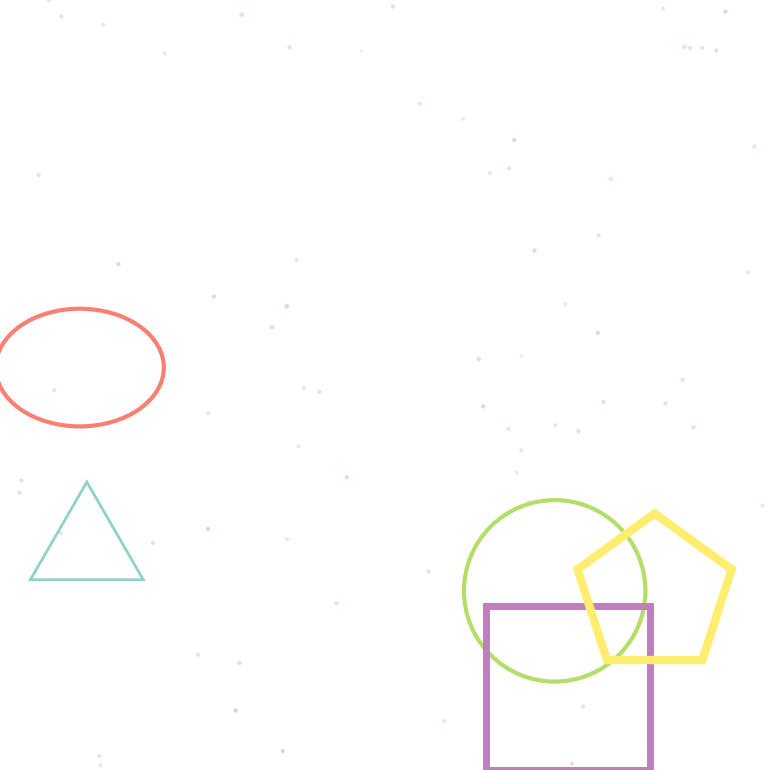[{"shape": "triangle", "thickness": 1, "radius": 0.42, "center": [0.113, 0.289]}, {"shape": "oval", "thickness": 1.5, "radius": 0.55, "center": [0.104, 0.523]}, {"shape": "circle", "thickness": 1.5, "radius": 0.59, "center": [0.72, 0.233]}, {"shape": "square", "thickness": 2.5, "radius": 0.53, "center": [0.738, 0.106]}, {"shape": "pentagon", "thickness": 3, "radius": 0.53, "center": [0.85, 0.228]}]